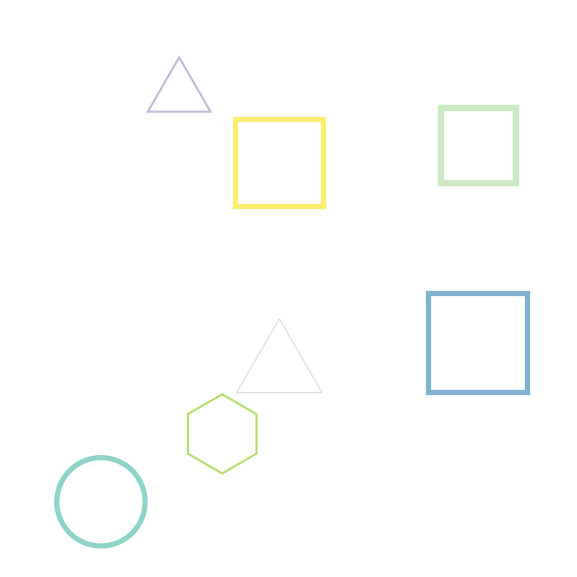[{"shape": "circle", "thickness": 2.5, "radius": 0.38, "center": [0.175, 0.13]}, {"shape": "triangle", "thickness": 1, "radius": 0.31, "center": [0.31, 0.837]}, {"shape": "square", "thickness": 2.5, "radius": 0.43, "center": [0.827, 0.406]}, {"shape": "hexagon", "thickness": 1, "radius": 0.34, "center": [0.385, 0.248]}, {"shape": "triangle", "thickness": 0.5, "radius": 0.43, "center": [0.484, 0.362]}, {"shape": "square", "thickness": 3, "radius": 0.32, "center": [0.829, 0.747]}, {"shape": "square", "thickness": 2.5, "radius": 0.38, "center": [0.483, 0.717]}]